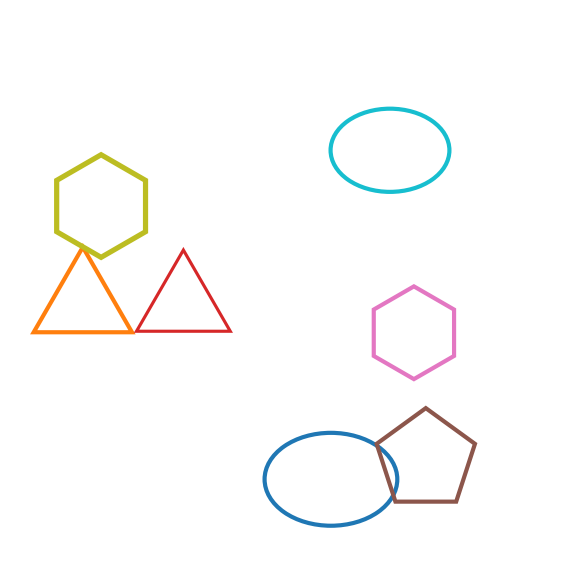[{"shape": "oval", "thickness": 2, "radius": 0.57, "center": [0.573, 0.169]}, {"shape": "triangle", "thickness": 2, "radius": 0.49, "center": [0.143, 0.473]}, {"shape": "triangle", "thickness": 1.5, "radius": 0.47, "center": [0.318, 0.472]}, {"shape": "pentagon", "thickness": 2, "radius": 0.45, "center": [0.737, 0.203]}, {"shape": "hexagon", "thickness": 2, "radius": 0.4, "center": [0.717, 0.423]}, {"shape": "hexagon", "thickness": 2.5, "radius": 0.44, "center": [0.175, 0.642]}, {"shape": "oval", "thickness": 2, "radius": 0.51, "center": [0.675, 0.739]}]